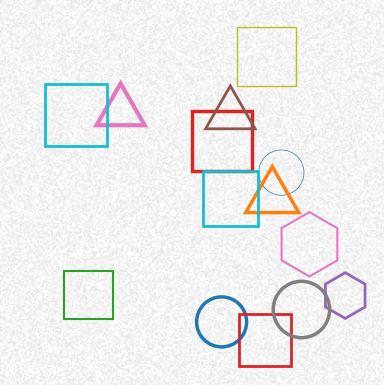[{"shape": "circle", "thickness": 2.5, "radius": 0.32, "center": [0.576, 0.164]}, {"shape": "circle", "thickness": 0.5, "radius": 0.29, "center": [0.731, 0.552]}, {"shape": "triangle", "thickness": 2.5, "radius": 0.4, "center": [0.707, 0.488]}, {"shape": "square", "thickness": 1.5, "radius": 0.32, "center": [0.229, 0.234]}, {"shape": "square", "thickness": 2, "radius": 0.34, "center": [0.689, 0.117]}, {"shape": "square", "thickness": 2.5, "radius": 0.39, "center": [0.576, 0.634]}, {"shape": "hexagon", "thickness": 2, "radius": 0.3, "center": [0.897, 0.232]}, {"shape": "triangle", "thickness": 2, "radius": 0.37, "center": [0.598, 0.703]}, {"shape": "triangle", "thickness": 3, "radius": 0.36, "center": [0.313, 0.711]}, {"shape": "hexagon", "thickness": 1.5, "radius": 0.42, "center": [0.804, 0.366]}, {"shape": "circle", "thickness": 2.5, "radius": 0.37, "center": [0.783, 0.196]}, {"shape": "square", "thickness": 1, "radius": 0.38, "center": [0.692, 0.854]}, {"shape": "square", "thickness": 2, "radius": 0.36, "center": [0.598, 0.484]}, {"shape": "square", "thickness": 2, "radius": 0.41, "center": [0.197, 0.701]}]